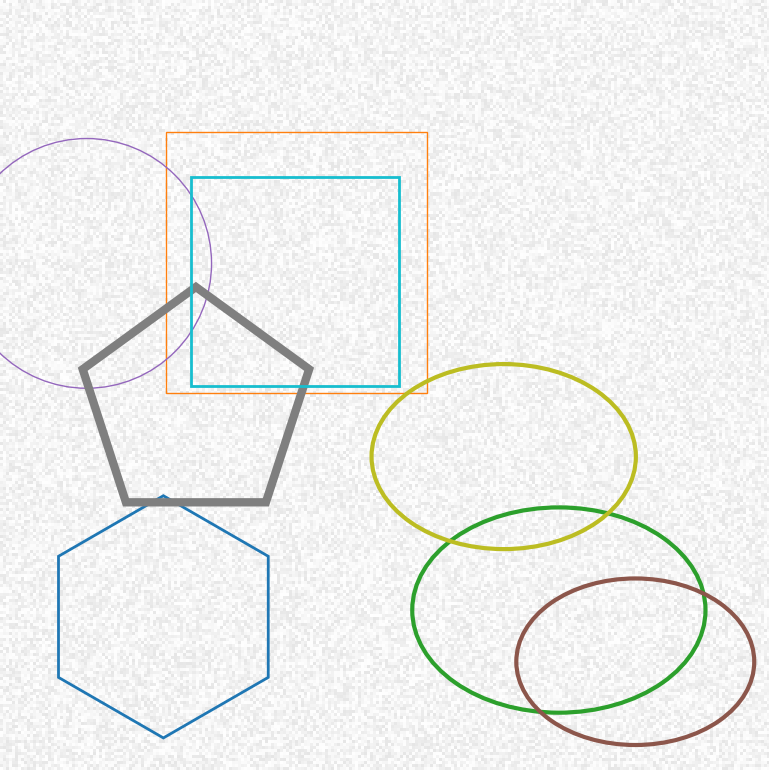[{"shape": "hexagon", "thickness": 1, "radius": 0.79, "center": [0.212, 0.199]}, {"shape": "square", "thickness": 0.5, "radius": 0.85, "center": [0.385, 0.659]}, {"shape": "oval", "thickness": 1.5, "radius": 0.95, "center": [0.726, 0.208]}, {"shape": "circle", "thickness": 0.5, "radius": 0.81, "center": [0.113, 0.658]}, {"shape": "oval", "thickness": 1.5, "radius": 0.77, "center": [0.825, 0.141]}, {"shape": "pentagon", "thickness": 3, "radius": 0.77, "center": [0.254, 0.473]}, {"shape": "oval", "thickness": 1.5, "radius": 0.86, "center": [0.654, 0.407]}, {"shape": "square", "thickness": 1, "radius": 0.68, "center": [0.383, 0.634]}]